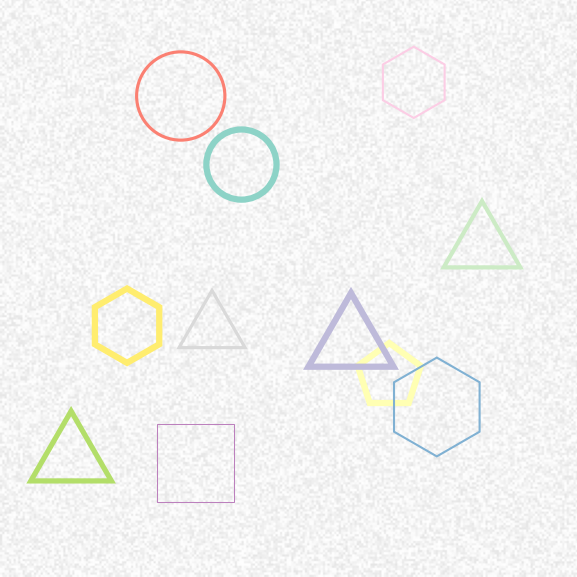[{"shape": "circle", "thickness": 3, "radius": 0.3, "center": [0.418, 0.714]}, {"shape": "pentagon", "thickness": 3, "radius": 0.29, "center": [0.674, 0.348]}, {"shape": "triangle", "thickness": 3, "radius": 0.43, "center": [0.608, 0.407]}, {"shape": "circle", "thickness": 1.5, "radius": 0.38, "center": [0.313, 0.833]}, {"shape": "hexagon", "thickness": 1, "radius": 0.43, "center": [0.756, 0.294]}, {"shape": "triangle", "thickness": 2.5, "radius": 0.4, "center": [0.123, 0.207]}, {"shape": "hexagon", "thickness": 1, "radius": 0.31, "center": [0.716, 0.857]}, {"shape": "triangle", "thickness": 1.5, "radius": 0.33, "center": [0.367, 0.43]}, {"shape": "square", "thickness": 0.5, "radius": 0.34, "center": [0.339, 0.197]}, {"shape": "triangle", "thickness": 2, "radius": 0.38, "center": [0.835, 0.574]}, {"shape": "hexagon", "thickness": 3, "radius": 0.32, "center": [0.22, 0.435]}]